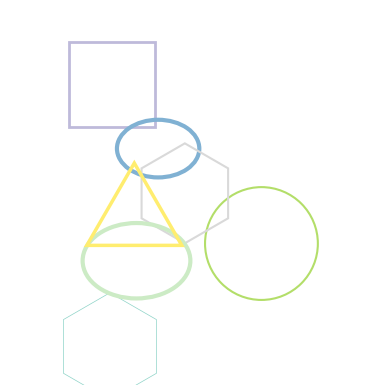[{"shape": "hexagon", "thickness": 0.5, "radius": 0.7, "center": [0.286, 0.1]}, {"shape": "square", "thickness": 2, "radius": 0.55, "center": [0.291, 0.78]}, {"shape": "oval", "thickness": 3, "radius": 0.53, "center": [0.411, 0.614]}, {"shape": "circle", "thickness": 1.5, "radius": 0.73, "center": [0.679, 0.367]}, {"shape": "hexagon", "thickness": 1.5, "radius": 0.65, "center": [0.48, 0.498]}, {"shape": "oval", "thickness": 3, "radius": 0.7, "center": [0.355, 0.323]}, {"shape": "triangle", "thickness": 2.5, "radius": 0.71, "center": [0.349, 0.434]}]